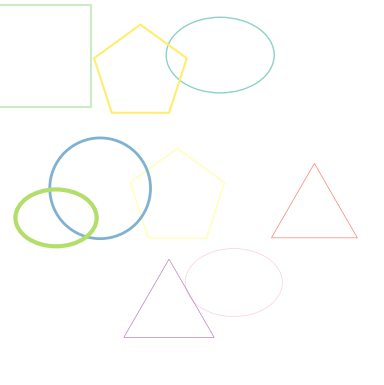[{"shape": "oval", "thickness": 1, "radius": 0.7, "center": [0.572, 0.857]}, {"shape": "pentagon", "thickness": 1, "radius": 0.64, "center": [0.461, 0.486]}, {"shape": "triangle", "thickness": 0.5, "radius": 0.64, "center": [0.817, 0.447]}, {"shape": "circle", "thickness": 2, "radius": 0.65, "center": [0.26, 0.511]}, {"shape": "oval", "thickness": 3, "radius": 0.53, "center": [0.146, 0.434]}, {"shape": "oval", "thickness": 0.5, "radius": 0.63, "center": [0.607, 0.266]}, {"shape": "triangle", "thickness": 0.5, "radius": 0.68, "center": [0.439, 0.191]}, {"shape": "square", "thickness": 1.5, "radius": 0.66, "center": [0.103, 0.855]}, {"shape": "pentagon", "thickness": 1.5, "radius": 0.63, "center": [0.365, 0.81]}]